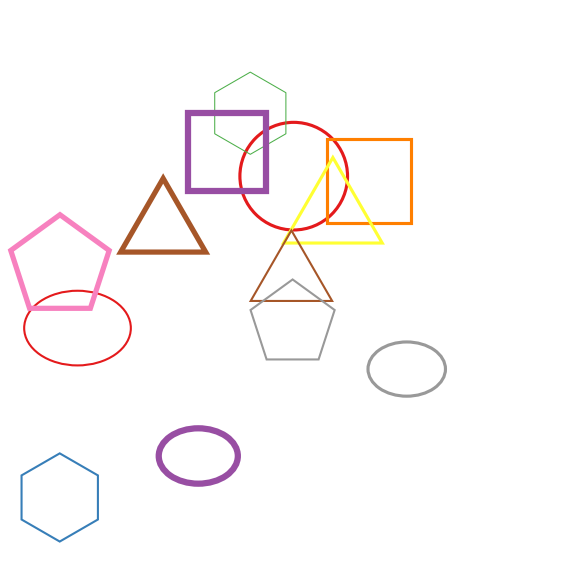[{"shape": "oval", "thickness": 1, "radius": 0.46, "center": [0.134, 0.431]}, {"shape": "circle", "thickness": 1.5, "radius": 0.47, "center": [0.509, 0.694]}, {"shape": "hexagon", "thickness": 1, "radius": 0.38, "center": [0.103, 0.138]}, {"shape": "hexagon", "thickness": 0.5, "radius": 0.36, "center": [0.433, 0.803]}, {"shape": "square", "thickness": 3, "radius": 0.34, "center": [0.393, 0.736]}, {"shape": "oval", "thickness": 3, "radius": 0.34, "center": [0.343, 0.21]}, {"shape": "square", "thickness": 1.5, "radius": 0.36, "center": [0.639, 0.685]}, {"shape": "triangle", "thickness": 1.5, "radius": 0.49, "center": [0.576, 0.628]}, {"shape": "triangle", "thickness": 2.5, "radius": 0.43, "center": [0.283, 0.605]}, {"shape": "triangle", "thickness": 1, "radius": 0.41, "center": [0.505, 0.519]}, {"shape": "pentagon", "thickness": 2.5, "radius": 0.45, "center": [0.104, 0.538]}, {"shape": "pentagon", "thickness": 1, "radius": 0.38, "center": [0.507, 0.439]}, {"shape": "oval", "thickness": 1.5, "radius": 0.34, "center": [0.704, 0.36]}]